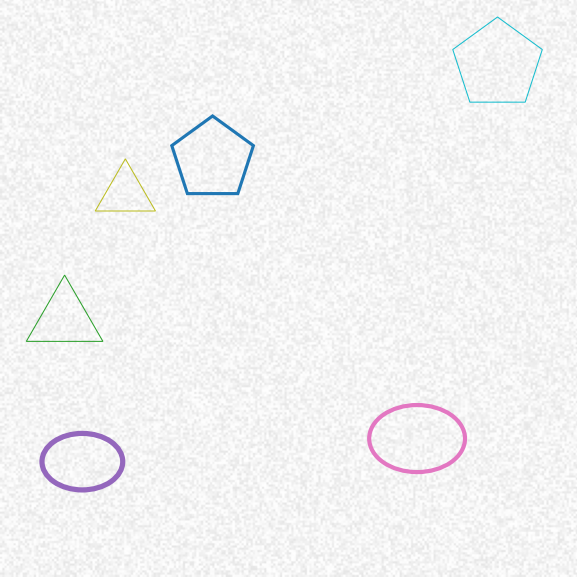[{"shape": "pentagon", "thickness": 1.5, "radius": 0.37, "center": [0.368, 0.724]}, {"shape": "triangle", "thickness": 0.5, "radius": 0.38, "center": [0.112, 0.446]}, {"shape": "oval", "thickness": 2.5, "radius": 0.35, "center": [0.143, 0.2]}, {"shape": "oval", "thickness": 2, "radius": 0.41, "center": [0.722, 0.24]}, {"shape": "triangle", "thickness": 0.5, "radius": 0.3, "center": [0.217, 0.664]}, {"shape": "pentagon", "thickness": 0.5, "radius": 0.41, "center": [0.862, 0.888]}]